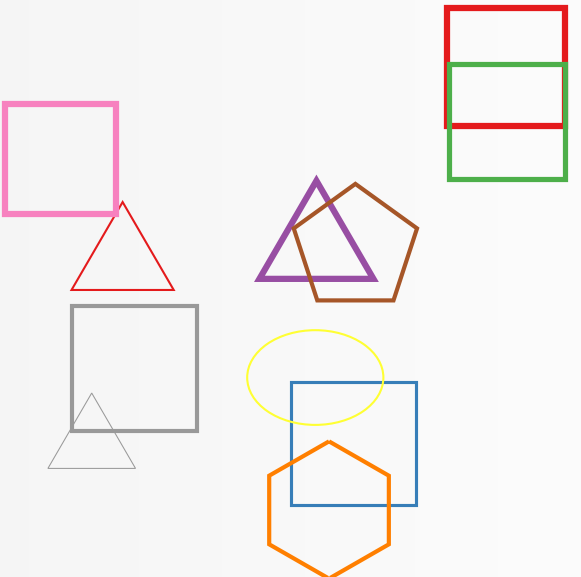[{"shape": "triangle", "thickness": 1, "radius": 0.51, "center": [0.211, 0.548]}, {"shape": "square", "thickness": 3, "radius": 0.51, "center": [0.871, 0.883]}, {"shape": "square", "thickness": 1.5, "radius": 0.54, "center": [0.608, 0.231]}, {"shape": "square", "thickness": 2.5, "radius": 0.5, "center": [0.872, 0.789]}, {"shape": "triangle", "thickness": 3, "radius": 0.57, "center": [0.544, 0.573]}, {"shape": "hexagon", "thickness": 2, "radius": 0.59, "center": [0.566, 0.116]}, {"shape": "oval", "thickness": 1, "radius": 0.59, "center": [0.542, 0.345]}, {"shape": "pentagon", "thickness": 2, "radius": 0.56, "center": [0.611, 0.569]}, {"shape": "square", "thickness": 3, "radius": 0.48, "center": [0.104, 0.724]}, {"shape": "square", "thickness": 2, "radius": 0.54, "center": [0.231, 0.361]}, {"shape": "triangle", "thickness": 0.5, "radius": 0.44, "center": [0.158, 0.232]}]